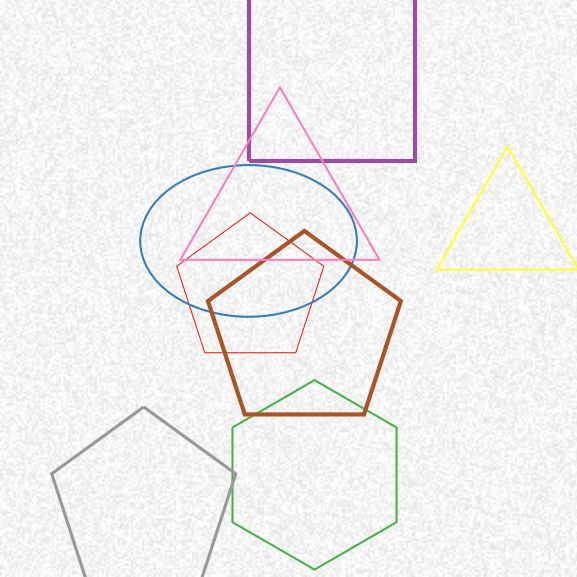[{"shape": "pentagon", "thickness": 0.5, "radius": 0.67, "center": [0.433, 0.497]}, {"shape": "oval", "thickness": 1, "radius": 0.94, "center": [0.43, 0.582]}, {"shape": "hexagon", "thickness": 1, "radius": 0.82, "center": [0.545, 0.177]}, {"shape": "square", "thickness": 2, "radius": 0.72, "center": [0.575, 0.865]}, {"shape": "triangle", "thickness": 1, "radius": 0.71, "center": [0.879, 0.603]}, {"shape": "pentagon", "thickness": 2, "radius": 0.88, "center": [0.527, 0.424]}, {"shape": "triangle", "thickness": 1, "radius": 1.0, "center": [0.485, 0.649]}, {"shape": "pentagon", "thickness": 1.5, "radius": 0.84, "center": [0.249, 0.127]}]